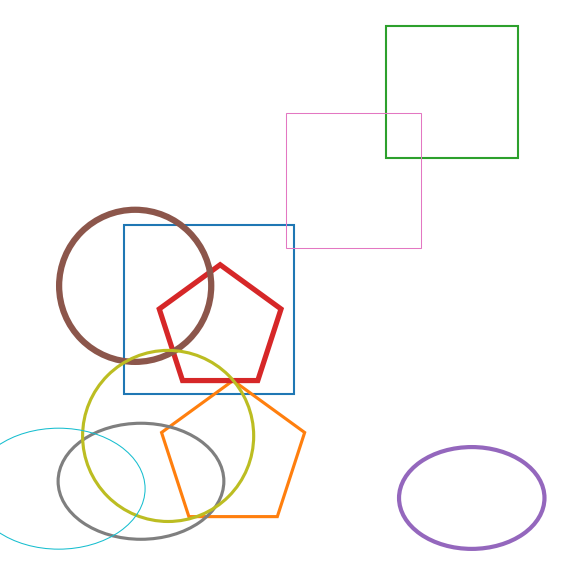[{"shape": "square", "thickness": 1, "radius": 0.73, "center": [0.361, 0.463]}, {"shape": "pentagon", "thickness": 1.5, "radius": 0.65, "center": [0.404, 0.21]}, {"shape": "square", "thickness": 1, "radius": 0.57, "center": [0.783, 0.84]}, {"shape": "pentagon", "thickness": 2.5, "radius": 0.55, "center": [0.381, 0.43]}, {"shape": "oval", "thickness": 2, "radius": 0.63, "center": [0.817, 0.137]}, {"shape": "circle", "thickness": 3, "radius": 0.66, "center": [0.234, 0.504]}, {"shape": "square", "thickness": 0.5, "radius": 0.58, "center": [0.611, 0.687]}, {"shape": "oval", "thickness": 1.5, "radius": 0.72, "center": [0.244, 0.166]}, {"shape": "circle", "thickness": 1.5, "radius": 0.74, "center": [0.291, 0.244]}, {"shape": "oval", "thickness": 0.5, "radius": 0.75, "center": [0.102, 0.153]}]